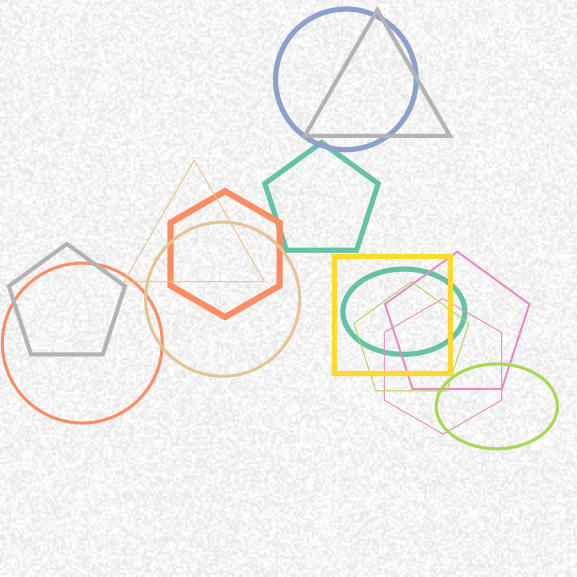[{"shape": "oval", "thickness": 2.5, "radius": 0.53, "center": [0.699, 0.459]}, {"shape": "pentagon", "thickness": 2.5, "radius": 0.52, "center": [0.557, 0.649]}, {"shape": "circle", "thickness": 1.5, "radius": 0.69, "center": [0.143, 0.405]}, {"shape": "hexagon", "thickness": 3, "radius": 0.55, "center": [0.39, 0.559]}, {"shape": "circle", "thickness": 2.5, "radius": 0.61, "center": [0.599, 0.862]}, {"shape": "pentagon", "thickness": 1, "radius": 0.66, "center": [0.792, 0.432]}, {"shape": "hexagon", "thickness": 0.5, "radius": 0.59, "center": [0.767, 0.365]}, {"shape": "oval", "thickness": 1.5, "radius": 0.52, "center": [0.86, 0.295]}, {"shape": "pentagon", "thickness": 0.5, "radius": 0.52, "center": [0.712, 0.407]}, {"shape": "square", "thickness": 2.5, "radius": 0.5, "center": [0.679, 0.455]}, {"shape": "circle", "thickness": 1.5, "radius": 0.67, "center": [0.386, 0.481]}, {"shape": "triangle", "thickness": 0.5, "radius": 0.7, "center": [0.336, 0.582]}, {"shape": "triangle", "thickness": 2, "radius": 0.73, "center": [0.653, 0.836]}, {"shape": "pentagon", "thickness": 2, "radius": 0.53, "center": [0.116, 0.471]}]